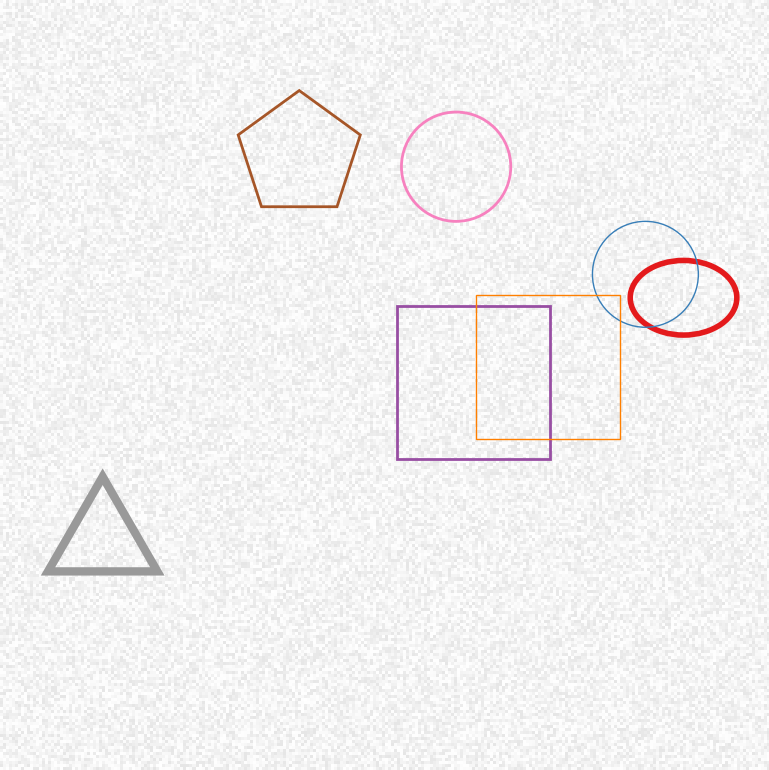[{"shape": "oval", "thickness": 2, "radius": 0.35, "center": [0.888, 0.613]}, {"shape": "circle", "thickness": 0.5, "radius": 0.34, "center": [0.838, 0.644]}, {"shape": "square", "thickness": 1, "radius": 0.5, "center": [0.615, 0.503]}, {"shape": "square", "thickness": 0.5, "radius": 0.47, "center": [0.712, 0.523]}, {"shape": "pentagon", "thickness": 1, "radius": 0.42, "center": [0.389, 0.799]}, {"shape": "circle", "thickness": 1, "radius": 0.35, "center": [0.592, 0.783]}, {"shape": "triangle", "thickness": 3, "radius": 0.41, "center": [0.133, 0.299]}]